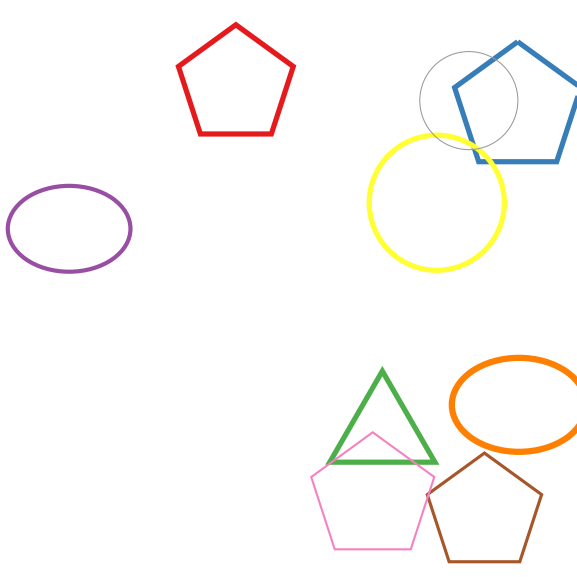[{"shape": "pentagon", "thickness": 2.5, "radius": 0.52, "center": [0.408, 0.852]}, {"shape": "pentagon", "thickness": 2.5, "radius": 0.57, "center": [0.896, 0.812]}, {"shape": "triangle", "thickness": 2.5, "radius": 0.53, "center": [0.662, 0.251]}, {"shape": "oval", "thickness": 2, "radius": 0.53, "center": [0.12, 0.603]}, {"shape": "oval", "thickness": 3, "radius": 0.58, "center": [0.899, 0.298]}, {"shape": "circle", "thickness": 2.5, "radius": 0.59, "center": [0.756, 0.648]}, {"shape": "pentagon", "thickness": 1.5, "radius": 0.52, "center": [0.839, 0.111]}, {"shape": "pentagon", "thickness": 1, "radius": 0.56, "center": [0.645, 0.139]}, {"shape": "circle", "thickness": 0.5, "radius": 0.42, "center": [0.812, 0.825]}]